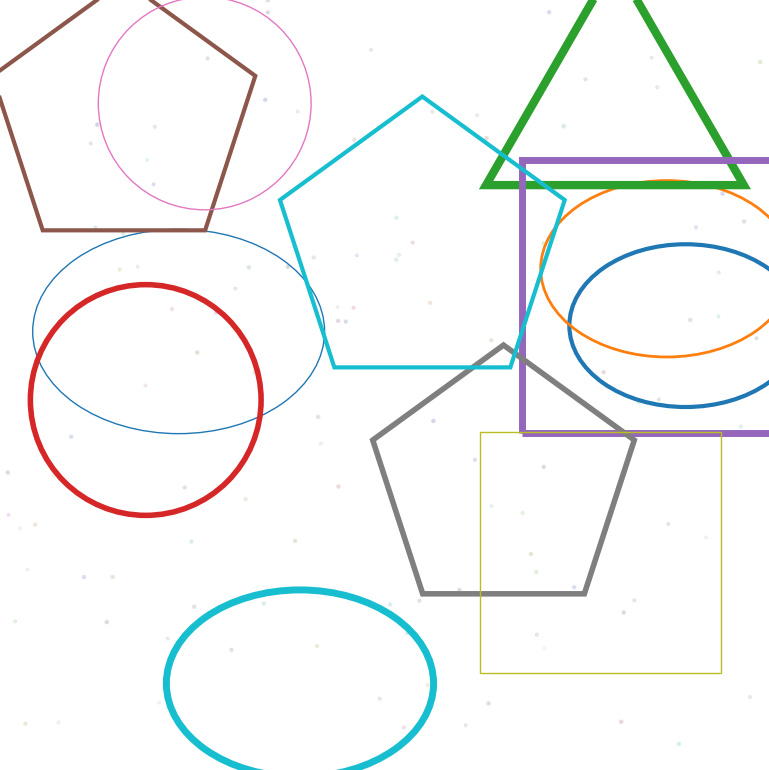[{"shape": "oval", "thickness": 1.5, "radius": 0.75, "center": [0.89, 0.577]}, {"shape": "oval", "thickness": 0.5, "radius": 0.95, "center": [0.232, 0.57]}, {"shape": "oval", "thickness": 1, "radius": 0.82, "center": [0.866, 0.651]}, {"shape": "triangle", "thickness": 3, "radius": 0.97, "center": [0.799, 0.856]}, {"shape": "circle", "thickness": 2, "radius": 0.75, "center": [0.189, 0.481]}, {"shape": "square", "thickness": 2.5, "radius": 0.89, "center": [0.855, 0.615]}, {"shape": "pentagon", "thickness": 1.5, "radius": 0.9, "center": [0.161, 0.846]}, {"shape": "circle", "thickness": 0.5, "radius": 0.69, "center": [0.266, 0.866]}, {"shape": "pentagon", "thickness": 2, "radius": 0.89, "center": [0.654, 0.373]}, {"shape": "square", "thickness": 0.5, "radius": 0.78, "center": [0.78, 0.282]}, {"shape": "oval", "thickness": 2.5, "radius": 0.87, "center": [0.39, 0.112]}, {"shape": "pentagon", "thickness": 1.5, "radius": 0.97, "center": [0.549, 0.68]}]